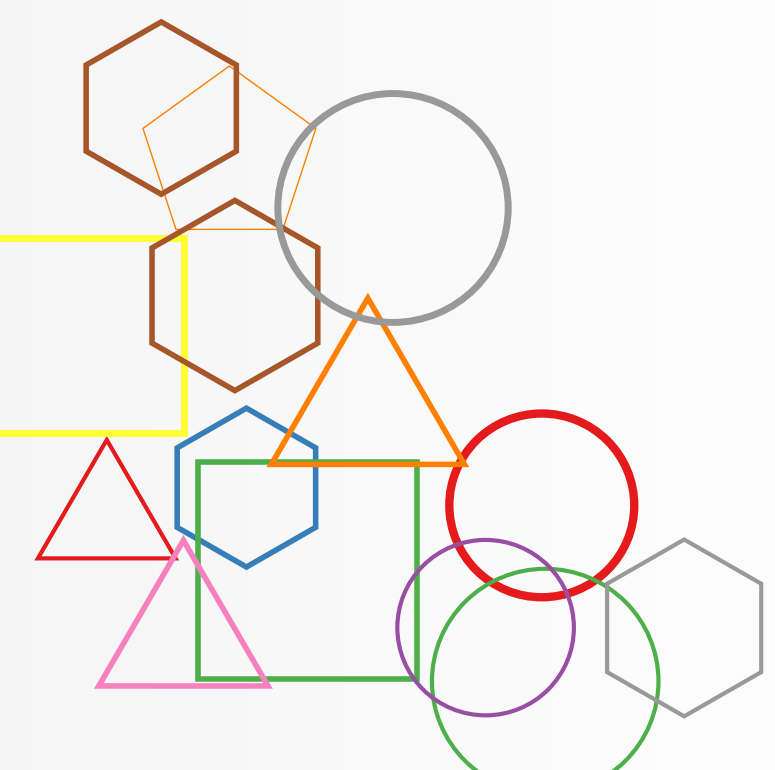[{"shape": "triangle", "thickness": 1.5, "radius": 0.51, "center": [0.138, 0.326]}, {"shape": "circle", "thickness": 3, "radius": 0.6, "center": [0.699, 0.344]}, {"shape": "hexagon", "thickness": 2, "radius": 0.52, "center": [0.318, 0.367]}, {"shape": "circle", "thickness": 1.5, "radius": 0.73, "center": [0.704, 0.115]}, {"shape": "square", "thickness": 2, "radius": 0.71, "center": [0.397, 0.259]}, {"shape": "circle", "thickness": 1.5, "radius": 0.57, "center": [0.627, 0.185]}, {"shape": "triangle", "thickness": 2, "radius": 0.72, "center": [0.475, 0.469]}, {"shape": "pentagon", "thickness": 0.5, "radius": 0.59, "center": [0.296, 0.797]}, {"shape": "square", "thickness": 2.5, "radius": 0.63, "center": [0.111, 0.564]}, {"shape": "hexagon", "thickness": 2, "radius": 0.56, "center": [0.208, 0.86]}, {"shape": "hexagon", "thickness": 2, "radius": 0.62, "center": [0.303, 0.616]}, {"shape": "triangle", "thickness": 2, "radius": 0.63, "center": [0.237, 0.172]}, {"shape": "circle", "thickness": 2.5, "radius": 0.74, "center": [0.507, 0.73]}, {"shape": "hexagon", "thickness": 1.5, "radius": 0.57, "center": [0.883, 0.185]}]